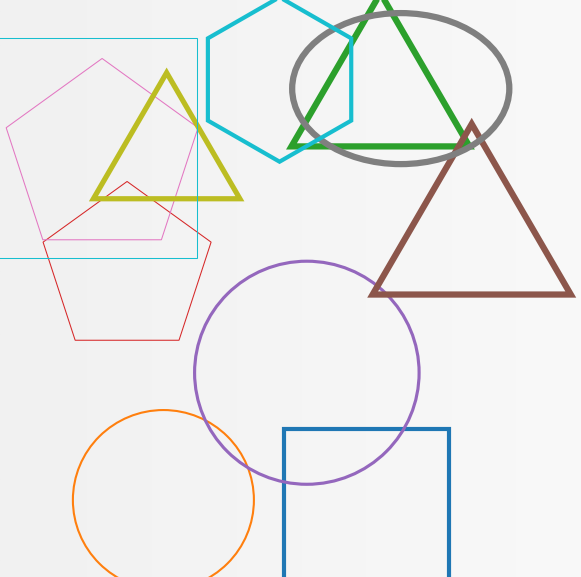[{"shape": "square", "thickness": 2, "radius": 0.71, "center": [0.63, 0.115]}, {"shape": "circle", "thickness": 1, "radius": 0.78, "center": [0.281, 0.133]}, {"shape": "triangle", "thickness": 3, "radius": 0.88, "center": [0.655, 0.834]}, {"shape": "pentagon", "thickness": 0.5, "radius": 0.76, "center": [0.219, 0.533]}, {"shape": "circle", "thickness": 1.5, "radius": 0.97, "center": [0.528, 0.354]}, {"shape": "triangle", "thickness": 3, "radius": 0.98, "center": [0.812, 0.588]}, {"shape": "pentagon", "thickness": 0.5, "radius": 0.87, "center": [0.176, 0.724]}, {"shape": "oval", "thickness": 3, "radius": 0.93, "center": [0.689, 0.846]}, {"shape": "triangle", "thickness": 2.5, "radius": 0.73, "center": [0.287, 0.728]}, {"shape": "hexagon", "thickness": 2, "radius": 0.71, "center": [0.481, 0.862]}, {"shape": "square", "thickness": 0.5, "radius": 0.95, "center": [0.148, 0.743]}]